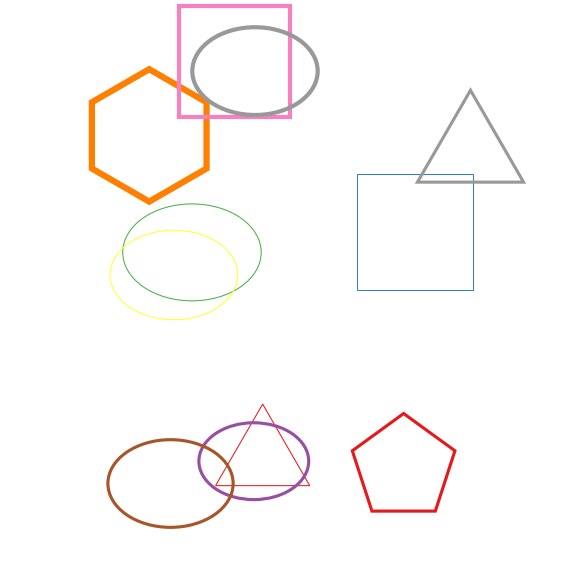[{"shape": "pentagon", "thickness": 1.5, "radius": 0.47, "center": [0.699, 0.19]}, {"shape": "triangle", "thickness": 0.5, "radius": 0.47, "center": [0.455, 0.205]}, {"shape": "square", "thickness": 0.5, "radius": 0.5, "center": [0.719, 0.598]}, {"shape": "oval", "thickness": 0.5, "radius": 0.6, "center": [0.332, 0.562]}, {"shape": "oval", "thickness": 1.5, "radius": 0.48, "center": [0.439, 0.201]}, {"shape": "hexagon", "thickness": 3, "radius": 0.57, "center": [0.258, 0.765]}, {"shape": "oval", "thickness": 0.5, "radius": 0.55, "center": [0.301, 0.523]}, {"shape": "oval", "thickness": 1.5, "radius": 0.54, "center": [0.295, 0.162]}, {"shape": "square", "thickness": 2, "radius": 0.48, "center": [0.406, 0.893]}, {"shape": "oval", "thickness": 2, "radius": 0.54, "center": [0.442, 0.876]}, {"shape": "triangle", "thickness": 1.5, "radius": 0.53, "center": [0.815, 0.737]}]